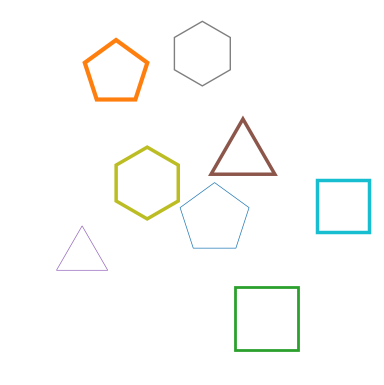[{"shape": "pentagon", "thickness": 0.5, "radius": 0.47, "center": [0.557, 0.432]}, {"shape": "pentagon", "thickness": 3, "radius": 0.43, "center": [0.301, 0.811]}, {"shape": "square", "thickness": 2, "radius": 0.41, "center": [0.691, 0.172]}, {"shape": "triangle", "thickness": 0.5, "radius": 0.38, "center": [0.213, 0.336]}, {"shape": "triangle", "thickness": 2.5, "radius": 0.48, "center": [0.631, 0.595]}, {"shape": "hexagon", "thickness": 1, "radius": 0.42, "center": [0.526, 0.861]}, {"shape": "hexagon", "thickness": 2.5, "radius": 0.47, "center": [0.382, 0.525]}, {"shape": "square", "thickness": 2.5, "radius": 0.34, "center": [0.89, 0.465]}]